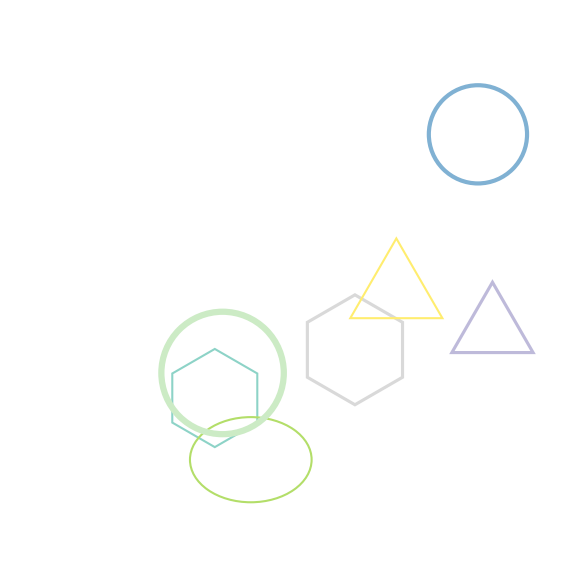[{"shape": "hexagon", "thickness": 1, "radius": 0.42, "center": [0.372, 0.31]}, {"shape": "triangle", "thickness": 1.5, "radius": 0.41, "center": [0.853, 0.429]}, {"shape": "circle", "thickness": 2, "radius": 0.43, "center": [0.828, 0.767]}, {"shape": "oval", "thickness": 1, "radius": 0.53, "center": [0.434, 0.203]}, {"shape": "hexagon", "thickness": 1.5, "radius": 0.48, "center": [0.615, 0.393]}, {"shape": "circle", "thickness": 3, "radius": 0.53, "center": [0.385, 0.353]}, {"shape": "triangle", "thickness": 1, "radius": 0.46, "center": [0.686, 0.494]}]